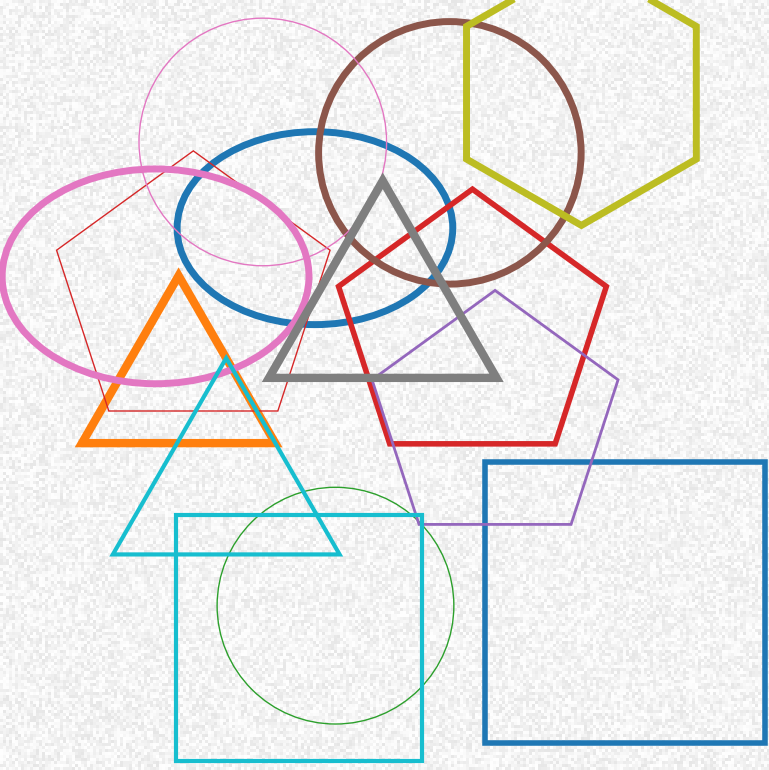[{"shape": "square", "thickness": 2, "radius": 0.91, "center": [0.812, 0.218]}, {"shape": "oval", "thickness": 2.5, "radius": 0.89, "center": [0.409, 0.704]}, {"shape": "triangle", "thickness": 3, "radius": 0.72, "center": [0.232, 0.497]}, {"shape": "circle", "thickness": 0.5, "radius": 0.77, "center": [0.436, 0.213]}, {"shape": "pentagon", "thickness": 0.5, "radius": 0.93, "center": [0.251, 0.617]}, {"shape": "pentagon", "thickness": 2, "radius": 0.91, "center": [0.614, 0.571]}, {"shape": "pentagon", "thickness": 1, "radius": 0.84, "center": [0.643, 0.455]}, {"shape": "circle", "thickness": 2.5, "radius": 0.85, "center": [0.584, 0.802]}, {"shape": "oval", "thickness": 2.5, "radius": 1.0, "center": [0.202, 0.641]}, {"shape": "circle", "thickness": 0.5, "radius": 0.8, "center": [0.341, 0.816]}, {"shape": "triangle", "thickness": 3, "radius": 0.85, "center": [0.497, 0.595]}, {"shape": "hexagon", "thickness": 2.5, "radius": 0.86, "center": [0.755, 0.88]}, {"shape": "square", "thickness": 1.5, "radius": 0.8, "center": [0.388, 0.171]}, {"shape": "triangle", "thickness": 1.5, "radius": 0.85, "center": [0.294, 0.365]}]